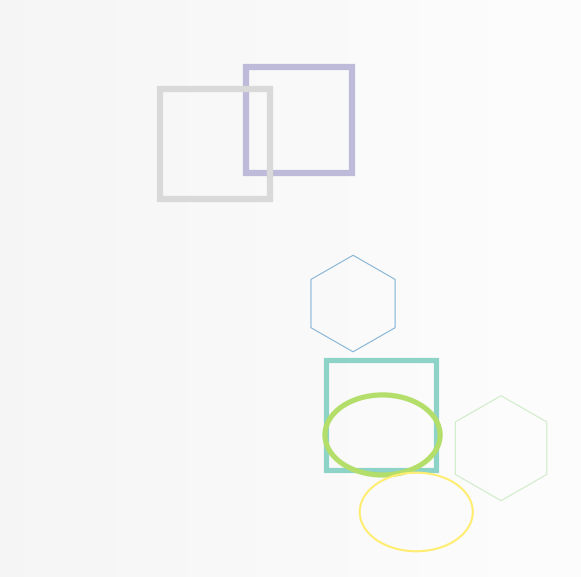[{"shape": "square", "thickness": 2.5, "radius": 0.47, "center": [0.656, 0.281]}, {"shape": "square", "thickness": 3, "radius": 0.46, "center": [0.515, 0.791]}, {"shape": "hexagon", "thickness": 0.5, "radius": 0.42, "center": [0.607, 0.474]}, {"shape": "oval", "thickness": 2.5, "radius": 0.5, "center": [0.658, 0.246]}, {"shape": "square", "thickness": 3, "radius": 0.47, "center": [0.37, 0.75]}, {"shape": "hexagon", "thickness": 0.5, "radius": 0.45, "center": [0.862, 0.223]}, {"shape": "oval", "thickness": 1, "radius": 0.49, "center": [0.716, 0.113]}]